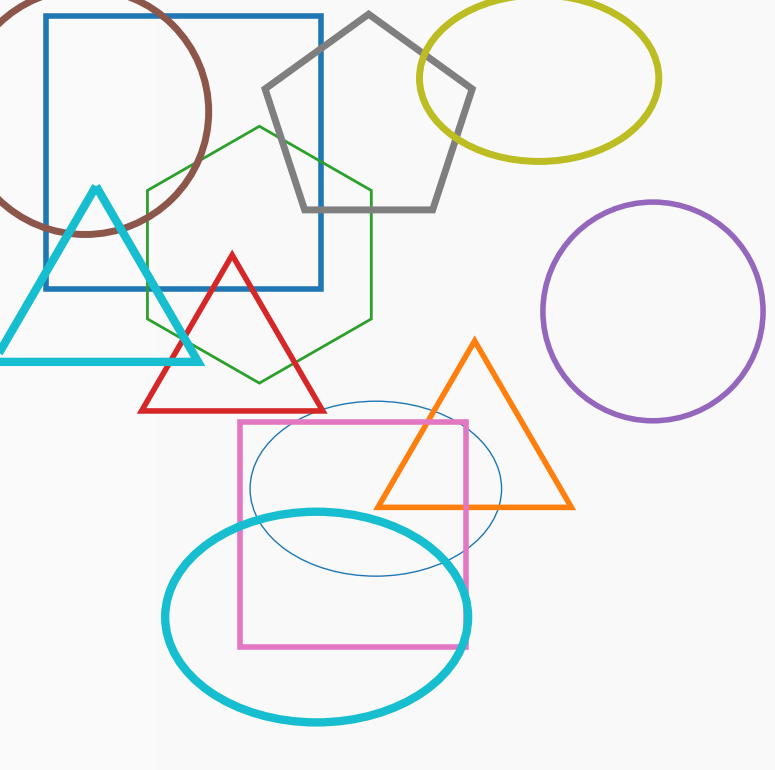[{"shape": "oval", "thickness": 0.5, "radius": 0.81, "center": [0.485, 0.365]}, {"shape": "square", "thickness": 2, "radius": 0.89, "center": [0.237, 0.801]}, {"shape": "triangle", "thickness": 2, "radius": 0.72, "center": [0.612, 0.413]}, {"shape": "hexagon", "thickness": 1, "radius": 0.83, "center": [0.335, 0.669]}, {"shape": "triangle", "thickness": 2, "radius": 0.68, "center": [0.3, 0.534]}, {"shape": "circle", "thickness": 2, "radius": 0.71, "center": [0.843, 0.596]}, {"shape": "circle", "thickness": 2.5, "radius": 0.8, "center": [0.11, 0.855]}, {"shape": "square", "thickness": 2, "radius": 0.73, "center": [0.455, 0.306]}, {"shape": "pentagon", "thickness": 2.5, "radius": 0.7, "center": [0.476, 0.841]}, {"shape": "oval", "thickness": 2.5, "radius": 0.77, "center": [0.696, 0.898]}, {"shape": "triangle", "thickness": 3, "radius": 0.76, "center": [0.124, 0.606]}, {"shape": "oval", "thickness": 3, "radius": 0.98, "center": [0.409, 0.199]}]